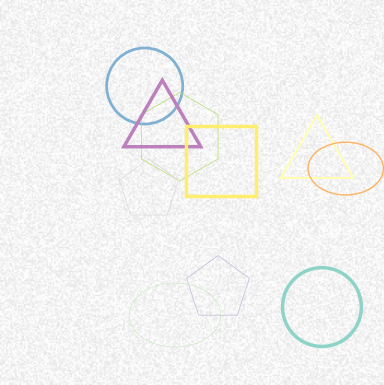[{"shape": "circle", "thickness": 2.5, "radius": 0.51, "center": [0.836, 0.202]}, {"shape": "triangle", "thickness": 1.5, "radius": 0.54, "center": [0.823, 0.592]}, {"shape": "pentagon", "thickness": 0.5, "radius": 0.43, "center": [0.566, 0.251]}, {"shape": "circle", "thickness": 2, "radius": 0.49, "center": [0.376, 0.777]}, {"shape": "oval", "thickness": 1, "radius": 0.49, "center": [0.898, 0.562]}, {"shape": "hexagon", "thickness": 0.5, "radius": 0.58, "center": [0.467, 0.645]}, {"shape": "pentagon", "thickness": 0.5, "radius": 0.4, "center": [0.387, 0.507]}, {"shape": "triangle", "thickness": 2.5, "radius": 0.58, "center": [0.422, 0.677]}, {"shape": "oval", "thickness": 0.5, "radius": 0.59, "center": [0.454, 0.182]}, {"shape": "square", "thickness": 2.5, "radius": 0.45, "center": [0.573, 0.582]}]